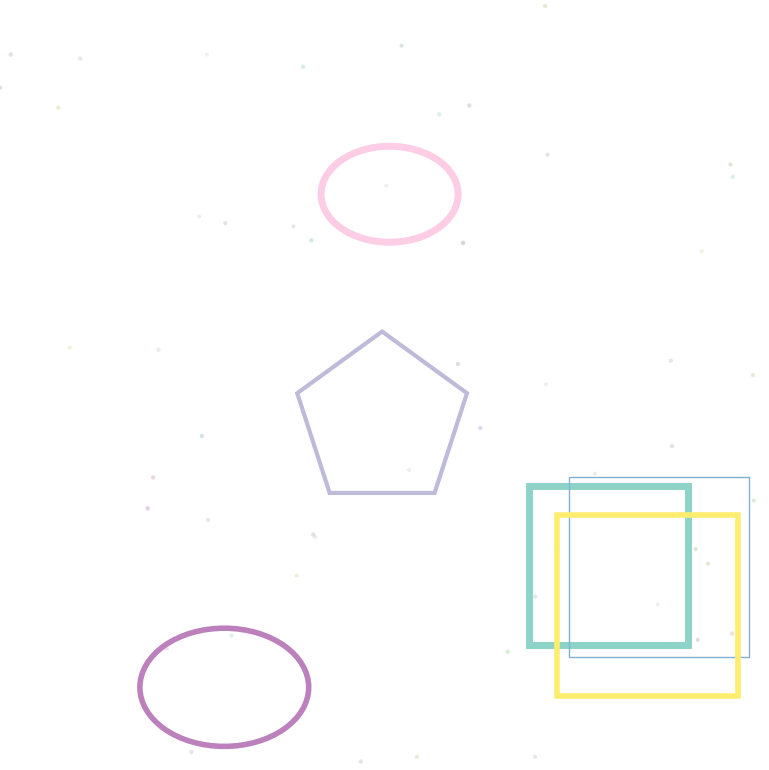[{"shape": "square", "thickness": 2.5, "radius": 0.52, "center": [0.791, 0.266]}, {"shape": "pentagon", "thickness": 1.5, "radius": 0.58, "center": [0.496, 0.454]}, {"shape": "square", "thickness": 0.5, "radius": 0.58, "center": [0.855, 0.264]}, {"shape": "oval", "thickness": 2.5, "radius": 0.45, "center": [0.506, 0.748]}, {"shape": "oval", "thickness": 2, "radius": 0.55, "center": [0.291, 0.107]}, {"shape": "square", "thickness": 2, "radius": 0.59, "center": [0.841, 0.214]}]